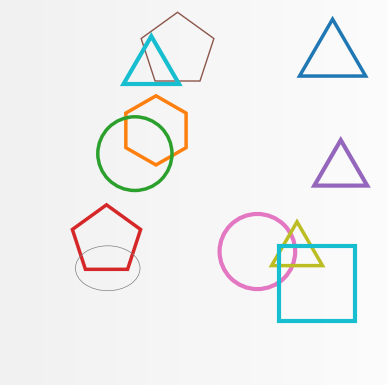[{"shape": "triangle", "thickness": 2.5, "radius": 0.49, "center": [0.858, 0.852]}, {"shape": "hexagon", "thickness": 2.5, "radius": 0.45, "center": [0.402, 0.661]}, {"shape": "circle", "thickness": 2.5, "radius": 0.48, "center": [0.348, 0.601]}, {"shape": "pentagon", "thickness": 2.5, "radius": 0.46, "center": [0.275, 0.375]}, {"shape": "triangle", "thickness": 3, "radius": 0.39, "center": [0.879, 0.557]}, {"shape": "pentagon", "thickness": 1, "radius": 0.49, "center": [0.458, 0.869]}, {"shape": "circle", "thickness": 3, "radius": 0.49, "center": [0.664, 0.347]}, {"shape": "oval", "thickness": 0.5, "radius": 0.42, "center": [0.278, 0.303]}, {"shape": "triangle", "thickness": 2.5, "radius": 0.38, "center": [0.767, 0.348]}, {"shape": "triangle", "thickness": 3, "radius": 0.41, "center": [0.39, 0.823]}, {"shape": "square", "thickness": 3, "radius": 0.49, "center": [0.818, 0.264]}]